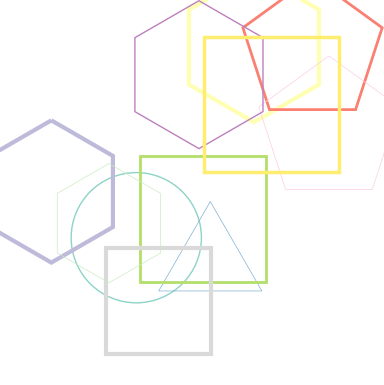[{"shape": "circle", "thickness": 1, "radius": 0.85, "center": [0.354, 0.383]}, {"shape": "hexagon", "thickness": 3, "radius": 0.97, "center": [0.66, 0.878]}, {"shape": "hexagon", "thickness": 3, "radius": 0.92, "center": [0.133, 0.503]}, {"shape": "pentagon", "thickness": 2, "radius": 0.95, "center": [0.812, 0.869]}, {"shape": "triangle", "thickness": 0.5, "radius": 0.77, "center": [0.546, 0.322]}, {"shape": "square", "thickness": 2, "radius": 0.82, "center": [0.527, 0.431]}, {"shape": "pentagon", "thickness": 0.5, "radius": 0.96, "center": [0.854, 0.663]}, {"shape": "square", "thickness": 3, "radius": 0.69, "center": [0.412, 0.218]}, {"shape": "hexagon", "thickness": 1, "radius": 0.96, "center": [0.517, 0.806]}, {"shape": "hexagon", "thickness": 0.5, "radius": 0.77, "center": [0.283, 0.42]}, {"shape": "square", "thickness": 2.5, "radius": 0.88, "center": [0.706, 0.728]}]